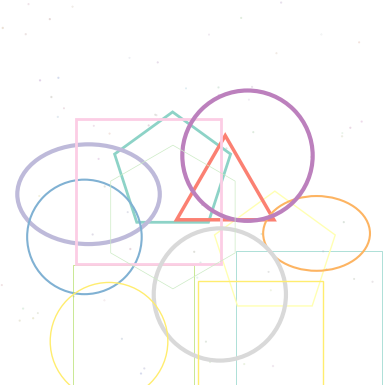[{"shape": "square", "thickness": 0.5, "radius": 0.95, "center": [0.802, 0.157]}, {"shape": "pentagon", "thickness": 2, "radius": 0.79, "center": [0.448, 0.551]}, {"shape": "pentagon", "thickness": 1, "radius": 0.82, "center": [0.714, 0.339]}, {"shape": "oval", "thickness": 3, "radius": 0.93, "center": [0.23, 0.496]}, {"shape": "triangle", "thickness": 2.5, "radius": 0.73, "center": [0.585, 0.502]}, {"shape": "circle", "thickness": 1.5, "radius": 0.74, "center": [0.219, 0.385]}, {"shape": "oval", "thickness": 1.5, "radius": 0.69, "center": [0.822, 0.394]}, {"shape": "square", "thickness": 0.5, "radius": 0.78, "center": [0.347, 0.155]}, {"shape": "square", "thickness": 2, "radius": 0.94, "center": [0.386, 0.503]}, {"shape": "circle", "thickness": 3, "radius": 0.86, "center": [0.571, 0.235]}, {"shape": "circle", "thickness": 3, "radius": 0.85, "center": [0.643, 0.596]}, {"shape": "hexagon", "thickness": 0.5, "radius": 0.93, "center": [0.449, 0.436]}, {"shape": "circle", "thickness": 1, "radius": 0.76, "center": [0.283, 0.114]}, {"shape": "square", "thickness": 1, "radius": 0.81, "center": [0.677, 0.109]}]